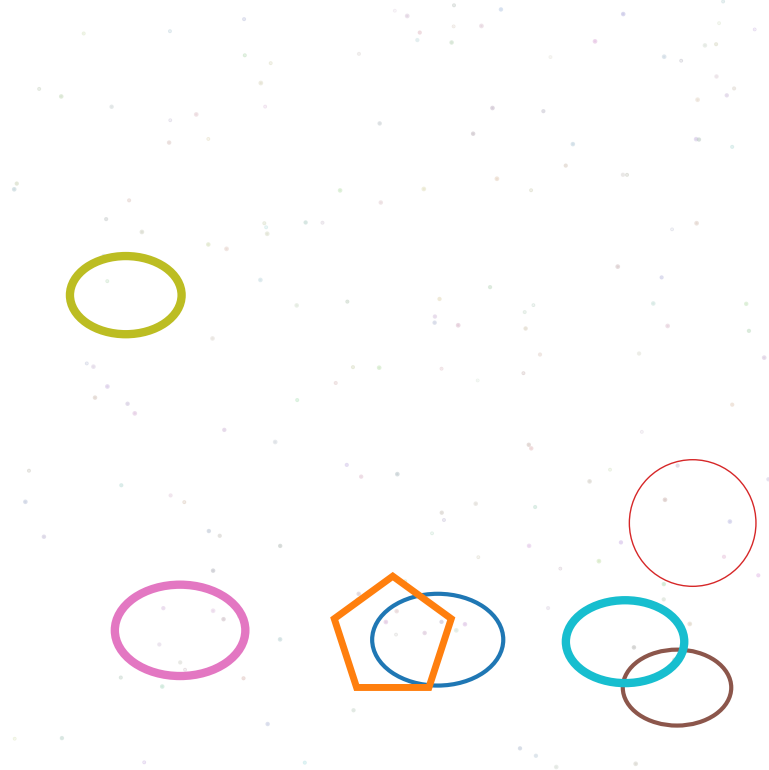[{"shape": "oval", "thickness": 1.5, "radius": 0.43, "center": [0.568, 0.169]}, {"shape": "pentagon", "thickness": 2.5, "radius": 0.4, "center": [0.51, 0.172]}, {"shape": "circle", "thickness": 0.5, "radius": 0.41, "center": [0.9, 0.321]}, {"shape": "oval", "thickness": 1.5, "radius": 0.35, "center": [0.879, 0.107]}, {"shape": "oval", "thickness": 3, "radius": 0.42, "center": [0.234, 0.181]}, {"shape": "oval", "thickness": 3, "radius": 0.36, "center": [0.163, 0.617]}, {"shape": "oval", "thickness": 3, "radius": 0.38, "center": [0.812, 0.167]}]